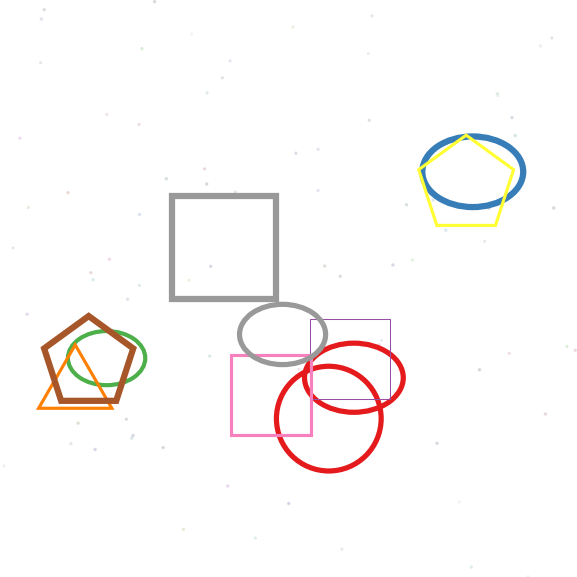[{"shape": "circle", "thickness": 2.5, "radius": 0.45, "center": [0.569, 0.274]}, {"shape": "oval", "thickness": 2.5, "radius": 0.43, "center": [0.613, 0.345]}, {"shape": "oval", "thickness": 3, "radius": 0.44, "center": [0.819, 0.702]}, {"shape": "oval", "thickness": 2, "radius": 0.33, "center": [0.185, 0.379]}, {"shape": "square", "thickness": 0.5, "radius": 0.35, "center": [0.606, 0.377]}, {"shape": "triangle", "thickness": 1.5, "radius": 0.37, "center": [0.13, 0.329]}, {"shape": "pentagon", "thickness": 1.5, "radius": 0.43, "center": [0.807, 0.679]}, {"shape": "pentagon", "thickness": 3, "radius": 0.41, "center": [0.154, 0.371]}, {"shape": "square", "thickness": 1.5, "radius": 0.35, "center": [0.469, 0.316]}, {"shape": "oval", "thickness": 2.5, "radius": 0.37, "center": [0.489, 0.42]}, {"shape": "square", "thickness": 3, "radius": 0.45, "center": [0.388, 0.57]}]